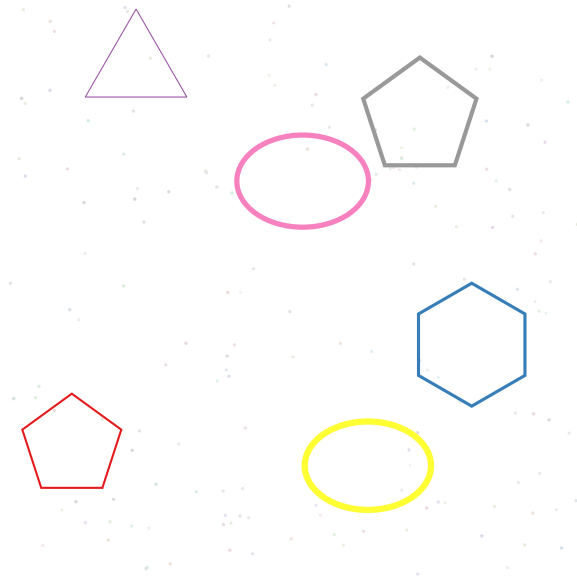[{"shape": "pentagon", "thickness": 1, "radius": 0.45, "center": [0.124, 0.227]}, {"shape": "hexagon", "thickness": 1.5, "radius": 0.53, "center": [0.817, 0.402]}, {"shape": "triangle", "thickness": 0.5, "radius": 0.51, "center": [0.236, 0.882]}, {"shape": "oval", "thickness": 3, "radius": 0.55, "center": [0.637, 0.193]}, {"shape": "oval", "thickness": 2.5, "radius": 0.57, "center": [0.524, 0.686]}, {"shape": "pentagon", "thickness": 2, "radius": 0.52, "center": [0.727, 0.796]}]